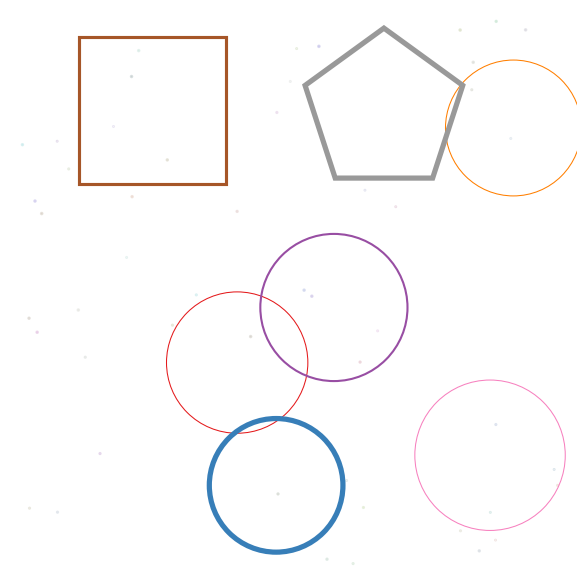[{"shape": "circle", "thickness": 0.5, "radius": 0.61, "center": [0.411, 0.371]}, {"shape": "circle", "thickness": 2.5, "radius": 0.58, "center": [0.478, 0.159]}, {"shape": "circle", "thickness": 1, "radius": 0.64, "center": [0.578, 0.467]}, {"shape": "circle", "thickness": 0.5, "radius": 0.59, "center": [0.889, 0.778]}, {"shape": "square", "thickness": 1.5, "radius": 0.64, "center": [0.264, 0.808]}, {"shape": "circle", "thickness": 0.5, "radius": 0.65, "center": [0.849, 0.211]}, {"shape": "pentagon", "thickness": 2.5, "radius": 0.72, "center": [0.665, 0.807]}]